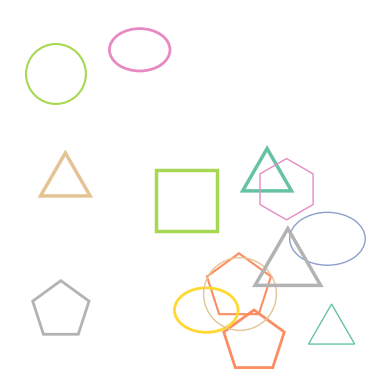[{"shape": "triangle", "thickness": 1, "radius": 0.35, "center": [0.861, 0.141]}, {"shape": "triangle", "thickness": 2.5, "radius": 0.37, "center": [0.694, 0.541]}, {"shape": "pentagon", "thickness": 2, "radius": 0.41, "center": [0.66, 0.112]}, {"shape": "pentagon", "thickness": 1.5, "radius": 0.44, "center": [0.621, 0.255]}, {"shape": "oval", "thickness": 1, "radius": 0.49, "center": [0.851, 0.38]}, {"shape": "oval", "thickness": 2, "radius": 0.39, "center": [0.363, 0.871]}, {"shape": "hexagon", "thickness": 1, "radius": 0.4, "center": [0.744, 0.509]}, {"shape": "square", "thickness": 2.5, "radius": 0.4, "center": [0.484, 0.479]}, {"shape": "circle", "thickness": 1.5, "radius": 0.39, "center": [0.145, 0.808]}, {"shape": "oval", "thickness": 2, "radius": 0.41, "center": [0.536, 0.195]}, {"shape": "circle", "thickness": 1, "radius": 0.47, "center": [0.623, 0.236]}, {"shape": "triangle", "thickness": 2.5, "radius": 0.37, "center": [0.17, 0.528]}, {"shape": "triangle", "thickness": 2.5, "radius": 0.49, "center": [0.748, 0.308]}, {"shape": "pentagon", "thickness": 2, "radius": 0.38, "center": [0.158, 0.194]}]